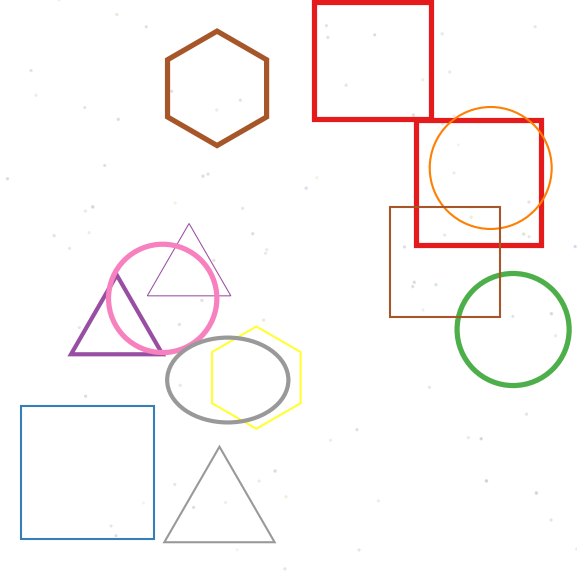[{"shape": "square", "thickness": 2.5, "radius": 0.54, "center": [0.828, 0.683]}, {"shape": "square", "thickness": 2.5, "radius": 0.51, "center": [0.645, 0.894]}, {"shape": "square", "thickness": 1, "radius": 0.58, "center": [0.151, 0.18]}, {"shape": "circle", "thickness": 2.5, "radius": 0.49, "center": [0.889, 0.429]}, {"shape": "triangle", "thickness": 2, "radius": 0.46, "center": [0.202, 0.431]}, {"shape": "triangle", "thickness": 0.5, "radius": 0.42, "center": [0.327, 0.529]}, {"shape": "circle", "thickness": 1, "radius": 0.53, "center": [0.85, 0.708]}, {"shape": "hexagon", "thickness": 1, "radius": 0.44, "center": [0.444, 0.345]}, {"shape": "square", "thickness": 1, "radius": 0.48, "center": [0.771, 0.546]}, {"shape": "hexagon", "thickness": 2.5, "radius": 0.5, "center": [0.376, 0.846]}, {"shape": "circle", "thickness": 2.5, "radius": 0.47, "center": [0.282, 0.482]}, {"shape": "oval", "thickness": 2, "radius": 0.52, "center": [0.394, 0.341]}, {"shape": "triangle", "thickness": 1, "radius": 0.55, "center": [0.38, 0.115]}]